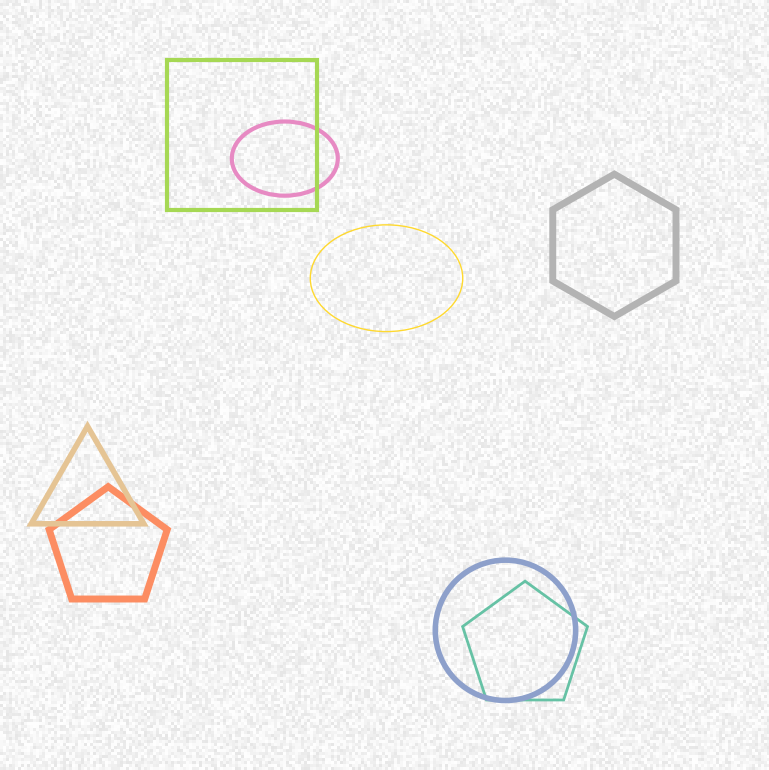[{"shape": "pentagon", "thickness": 1, "radius": 0.43, "center": [0.682, 0.16]}, {"shape": "pentagon", "thickness": 2.5, "radius": 0.4, "center": [0.141, 0.287]}, {"shape": "circle", "thickness": 2, "radius": 0.46, "center": [0.656, 0.181]}, {"shape": "oval", "thickness": 1.5, "radius": 0.34, "center": [0.37, 0.794]}, {"shape": "square", "thickness": 1.5, "radius": 0.49, "center": [0.314, 0.824]}, {"shape": "oval", "thickness": 0.5, "radius": 0.5, "center": [0.502, 0.639]}, {"shape": "triangle", "thickness": 2, "radius": 0.42, "center": [0.114, 0.362]}, {"shape": "hexagon", "thickness": 2.5, "radius": 0.46, "center": [0.798, 0.681]}]